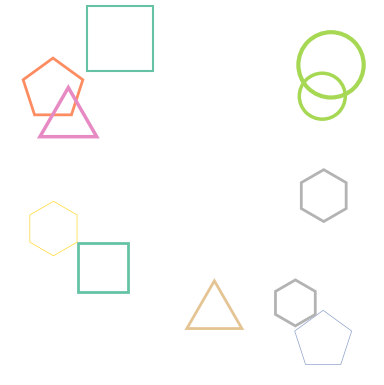[{"shape": "square", "thickness": 1.5, "radius": 0.42, "center": [0.312, 0.899]}, {"shape": "square", "thickness": 2, "radius": 0.32, "center": [0.267, 0.305]}, {"shape": "pentagon", "thickness": 2, "radius": 0.41, "center": [0.138, 0.768]}, {"shape": "pentagon", "thickness": 0.5, "radius": 0.39, "center": [0.839, 0.116]}, {"shape": "triangle", "thickness": 2.5, "radius": 0.43, "center": [0.177, 0.688]}, {"shape": "circle", "thickness": 2.5, "radius": 0.3, "center": [0.837, 0.75]}, {"shape": "circle", "thickness": 3, "radius": 0.42, "center": [0.86, 0.832]}, {"shape": "hexagon", "thickness": 0.5, "radius": 0.35, "center": [0.139, 0.406]}, {"shape": "triangle", "thickness": 2, "radius": 0.41, "center": [0.557, 0.188]}, {"shape": "hexagon", "thickness": 2, "radius": 0.34, "center": [0.841, 0.492]}, {"shape": "hexagon", "thickness": 2, "radius": 0.3, "center": [0.767, 0.213]}]